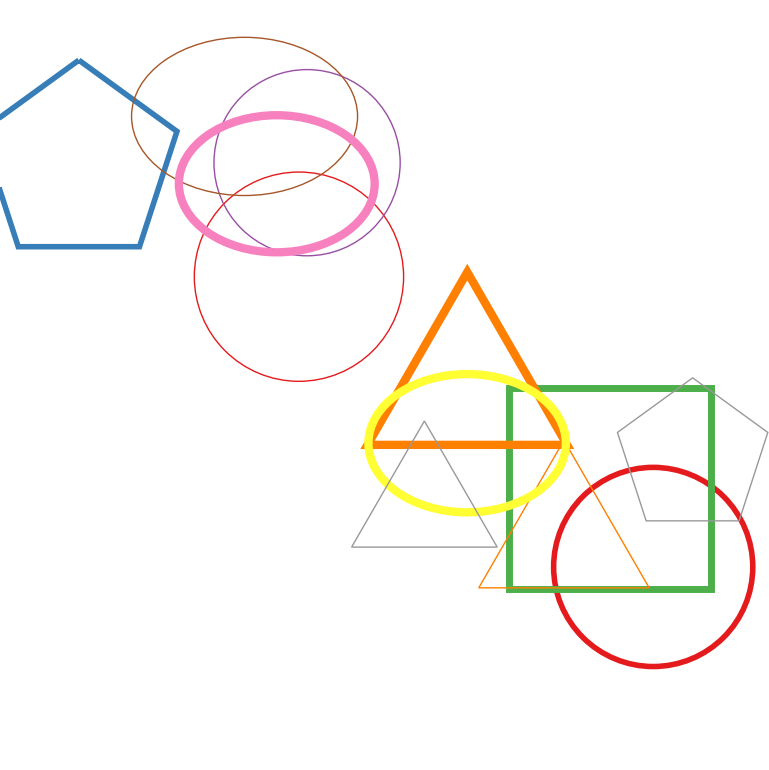[{"shape": "circle", "thickness": 0.5, "radius": 0.68, "center": [0.388, 0.641]}, {"shape": "circle", "thickness": 2, "radius": 0.65, "center": [0.848, 0.264]}, {"shape": "pentagon", "thickness": 2, "radius": 0.67, "center": [0.102, 0.788]}, {"shape": "square", "thickness": 2.5, "radius": 0.65, "center": [0.792, 0.366]}, {"shape": "circle", "thickness": 0.5, "radius": 0.6, "center": [0.399, 0.789]}, {"shape": "triangle", "thickness": 3, "radius": 0.75, "center": [0.607, 0.497]}, {"shape": "triangle", "thickness": 0.5, "radius": 0.64, "center": [0.732, 0.3]}, {"shape": "oval", "thickness": 3, "radius": 0.64, "center": [0.607, 0.424]}, {"shape": "oval", "thickness": 0.5, "radius": 0.73, "center": [0.318, 0.849]}, {"shape": "oval", "thickness": 3, "radius": 0.64, "center": [0.359, 0.761]}, {"shape": "pentagon", "thickness": 0.5, "radius": 0.51, "center": [0.9, 0.407]}, {"shape": "triangle", "thickness": 0.5, "radius": 0.55, "center": [0.551, 0.344]}]